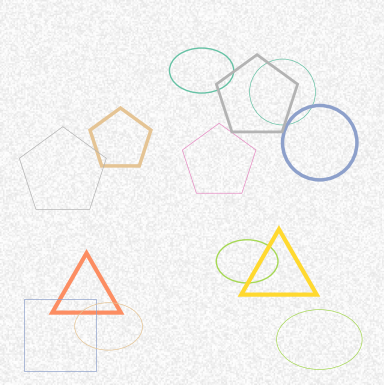[{"shape": "oval", "thickness": 1, "radius": 0.42, "center": [0.524, 0.817]}, {"shape": "circle", "thickness": 0.5, "radius": 0.43, "center": [0.734, 0.761]}, {"shape": "triangle", "thickness": 3, "radius": 0.51, "center": [0.225, 0.239]}, {"shape": "square", "thickness": 0.5, "radius": 0.47, "center": [0.156, 0.13]}, {"shape": "circle", "thickness": 2.5, "radius": 0.48, "center": [0.83, 0.629]}, {"shape": "pentagon", "thickness": 0.5, "radius": 0.5, "center": [0.569, 0.579]}, {"shape": "oval", "thickness": 1, "radius": 0.4, "center": [0.642, 0.321]}, {"shape": "oval", "thickness": 0.5, "radius": 0.56, "center": [0.829, 0.118]}, {"shape": "triangle", "thickness": 3, "radius": 0.57, "center": [0.725, 0.291]}, {"shape": "pentagon", "thickness": 2.5, "radius": 0.42, "center": [0.313, 0.636]}, {"shape": "oval", "thickness": 0.5, "radius": 0.44, "center": [0.282, 0.152]}, {"shape": "pentagon", "thickness": 2, "radius": 0.55, "center": [0.668, 0.747]}, {"shape": "pentagon", "thickness": 0.5, "radius": 0.59, "center": [0.163, 0.552]}]